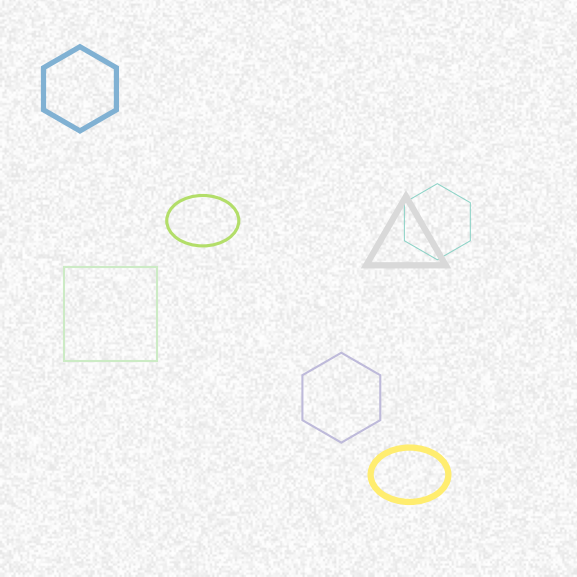[{"shape": "hexagon", "thickness": 0.5, "radius": 0.33, "center": [0.757, 0.615]}, {"shape": "hexagon", "thickness": 1, "radius": 0.39, "center": [0.591, 0.311]}, {"shape": "hexagon", "thickness": 2.5, "radius": 0.36, "center": [0.138, 0.845]}, {"shape": "oval", "thickness": 1.5, "radius": 0.31, "center": [0.351, 0.617]}, {"shape": "triangle", "thickness": 3, "radius": 0.4, "center": [0.703, 0.579]}, {"shape": "square", "thickness": 1, "radius": 0.41, "center": [0.191, 0.455]}, {"shape": "oval", "thickness": 3, "radius": 0.34, "center": [0.709, 0.177]}]